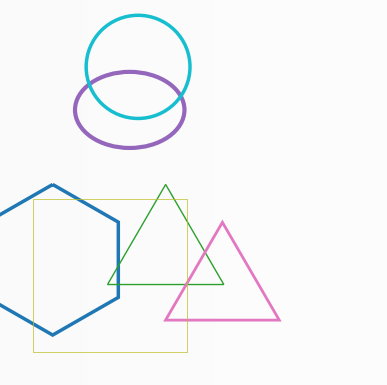[{"shape": "hexagon", "thickness": 2.5, "radius": 0.98, "center": [0.136, 0.325]}, {"shape": "triangle", "thickness": 1, "radius": 0.87, "center": [0.428, 0.348]}, {"shape": "oval", "thickness": 3, "radius": 0.71, "center": [0.335, 0.715]}, {"shape": "triangle", "thickness": 2, "radius": 0.85, "center": [0.574, 0.253]}, {"shape": "square", "thickness": 0.5, "radius": 0.99, "center": [0.284, 0.284]}, {"shape": "circle", "thickness": 2.5, "radius": 0.67, "center": [0.356, 0.826]}]